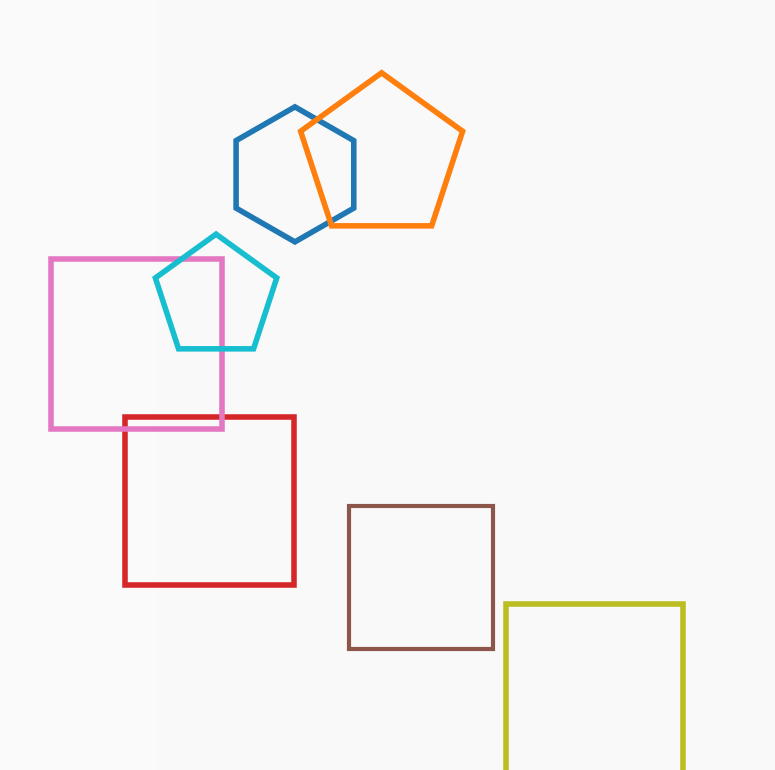[{"shape": "hexagon", "thickness": 2, "radius": 0.44, "center": [0.381, 0.774]}, {"shape": "pentagon", "thickness": 2, "radius": 0.55, "center": [0.492, 0.796]}, {"shape": "square", "thickness": 2, "radius": 0.55, "center": [0.27, 0.35]}, {"shape": "square", "thickness": 1.5, "radius": 0.47, "center": [0.543, 0.25]}, {"shape": "square", "thickness": 2, "radius": 0.55, "center": [0.176, 0.553]}, {"shape": "square", "thickness": 2, "radius": 0.57, "center": [0.767, 0.102]}, {"shape": "pentagon", "thickness": 2, "radius": 0.41, "center": [0.279, 0.614]}]